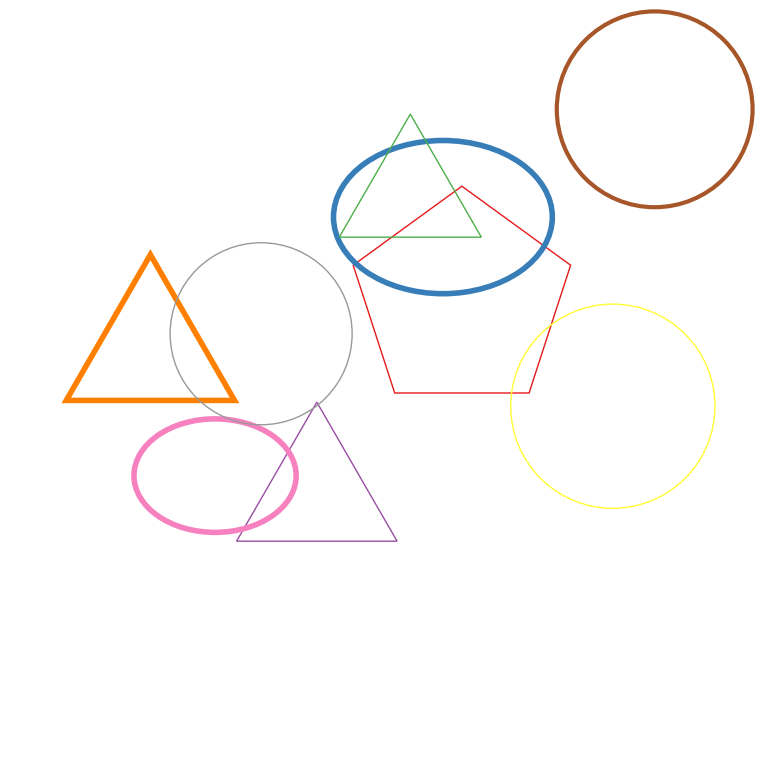[{"shape": "pentagon", "thickness": 0.5, "radius": 0.74, "center": [0.6, 0.61]}, {"shape": "oval", "thickness": 2, "radius": 0.71, "center": [0.575, 0.718]}, {"shape": "triangle", "thickness": 0.5, "radius": 0.53, "center": [0.533, 0.745]}, {"shape": "triangle", "thickness": 0.5, "radius": 0.6, "center": [0.411, 0.357]}, {"shape": "triangle", "thickness": 2, "radius": 0.63, "center": [0.195, 0.543]}, {"shape": "circle", "thickness": 0.5, "radius": 0.66, "center": [0.796, 0.472]}, {"shape": "circle", "thickness": 1.5, "radius": 0.64, "center": [0.85, 0.858]}, {"shape": "oval", "thickness": 2, "radius": 0.53, "center": [0.279, 0.382]}, {"shape": "circle", "thickness": 0.5, "radius": 0.59, "center": [0.339, 0.567]}]